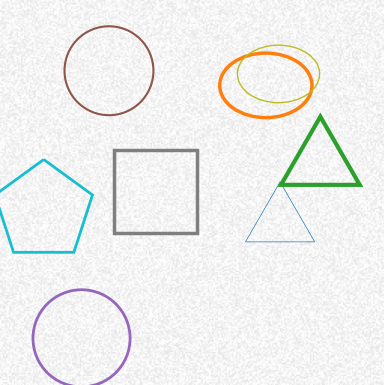[{"shape": "triangle", "thickness": 0.5, "radius": 0.52, "center": [0.727, 0.424]}, {"shape": "oval", "thickness": 2.5, "radius": 0.6, "center": [0.691, 0.778]}, {"shape": "triangle", "thickness": 3, "radius": 0.59, "center": [0.832, 0.579]}, {"shape": "circle", "thickness": 2, "radius": 0.63, "center": [0.212, 0.121]}, {"shape": "circle", "thickness": 1.5, "radius": 0.58, "center": [0.283, 0.816]}, {"shape": "square", "thickness": 2.5, "radius": 0.54, "center": [0.404, 0.503]}, {"shape": "oval", "thickness": 1, "radius": 0.53, "center": [0.723, 0.808]}, {"shape": "pentagon", "thickness": 2, "radius": 0.67, "center": [0.114, 0.452]}]